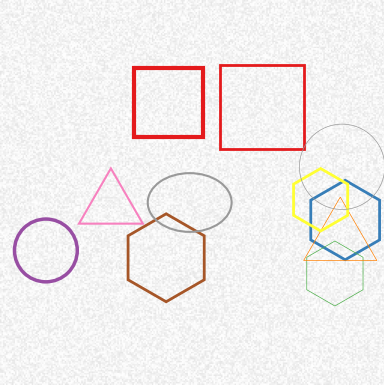[{"shape": "square", "thickness": 3, "radius": 0.45, "center": [0.438, 0.734]}, {"shape": "square", "thickness": 2, "radius": 0.55, "center": [0.681, 0.722]}, {"shape": "hexagon", "thickness": 2, "radius": 0.52, "center": [0.897, 0.428]}, {"shape": "hexagon", "thickness": 0.5, "radius": 0.42, "center": [0.87, 0.29]}, {"shape": "circle", "thickness": 2.5, "radius": 0.41, "center": [0.119, 0.349]}, {"shape": "triangle", "thickness": 0.5, "radius": 0.55, "center": [0.884, 0.378]}, {"shape": "hexagon", "thickness": 2, "radius": 0.41, "center": [0.833, 0.481]}, {"shape": "hexagon", "thickness": 2, "radius": 0.57, "center": [0.432, 0.33]}, {"shape": "triangle", "thickness": 1.5, "radius": 0.48, "center": [0.288, 0.467]}, {"shape": "circle", "thickness": 0.5, "radius": 0.55, "center": [0.889, 0.567]}, {"shape": "oval", "thickness": 1.5, "radius": 0.54, "center": [0.493, 0.474]}]